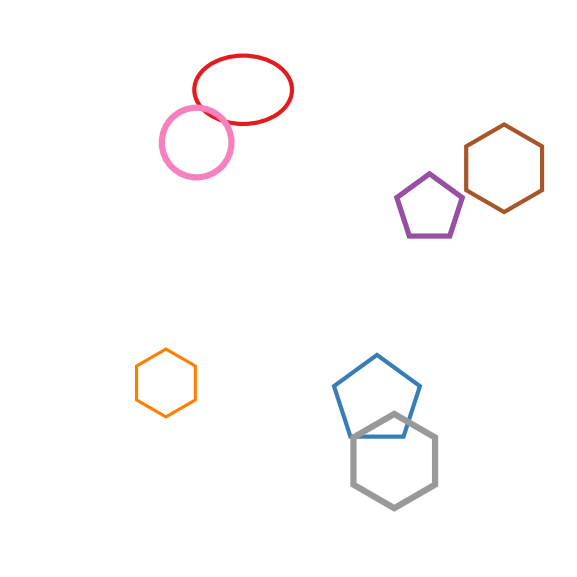[{"shape": "oval", "thickness": 2, "radius": 0.42, "center": [0.421, 0.844]}, {"shape": "pentagon", "thickness": 2, "radius": 0.39, "center": [0.653, 0.306]}, {"shape": "pentagon", "thickness": 2.5, "radius": 0.3, "center": [0.744, 0.639]}, {"shape": "hexagon", "thickness": 1.5, "radius": 0.29, "center": [0.287, 0.336]}, {"shape": "hexagon", "thickness": 2, "radius": 0.38, "center": [0.873, 0.708]}, {"shape": "circle", "thickness": 3, "radius": 0.3, "center": [0.341, 0.752]}, {"shape": "hexagon", "thickness": 3, "radius": 0.41, "center": [0.683, 0.201]}]